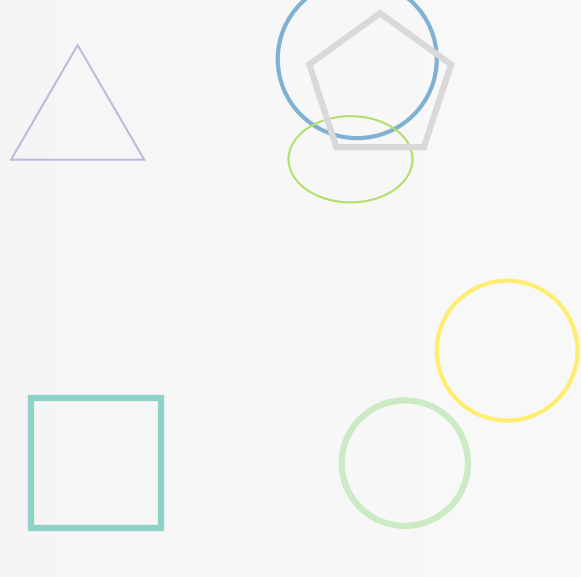[{"shape": "square", "thickness": 3, "radius": 0.56, "center": [0.165, 0.198]}, {"shape": "triangle", "thickness": 1, "radius": 0.66, "center": [0.134, 0.789]}, {"shape": "circle", "thickness": 2, "radius": 0.68, "center": [0.615, 0.897]}, {"shape": "oval", "thickness": 1, "radius": 0.53, "center": [0.603, 0.723]}, {"shape": "pentagon", "thickness": 3, "radius": 0.64, "center": [0.654, 0.848]}, {"shape": "circle", "thickness": 3, "radius": 0.54, "center": [0.697, 0.197]}, {"shape": "circle", "thickness": 2, "radius": 0.61, "center": [0.873, 0.392]}]